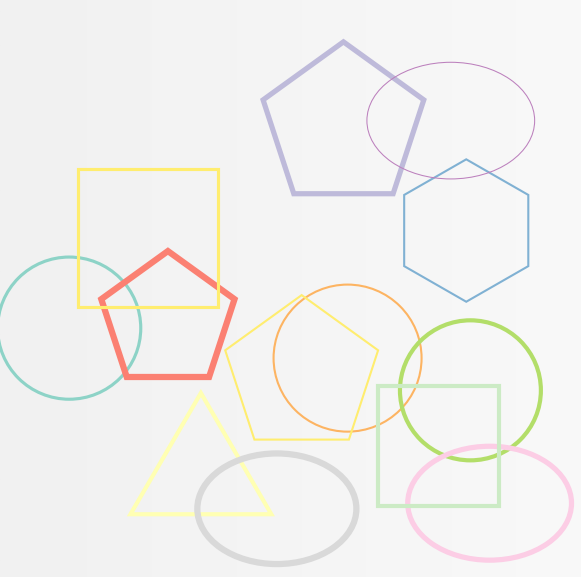[{"shape": "circle", "thickness": 1.5, "radius": 0.62, "center": [0.119, 0.431]}, {"shape": "triangle", "thickness": 2, "radius": 0.7, "center": [0.346, 0.179]}, {"shape": "pentagon", "thickness": 2.5, "radius": 0.73, "center": [0.591, 0.781]}, {"shape": "pentagon", "thickness": 3, "radius": 0.6, "center": [0.289, 0.444]}, {"shape": "hexagon", "thickness": 1, "radius": 0.62, "center": [0.802, 0.6]}, {"shape": "circle", "thickness": 1, "radius": 0.64, "center": [0.598, 0.379]}, {"shape": "circle", "thickness": 2, "radius": 0.61, "center": [0.809, 0.323]}, {"shape": "oval", "thickness": 2.5, "radius": 0.7, "center": [0.842, 0.128]}, {"shape": "oval", "thickness": 3, "radius": 0.68, "center": [0.476, 0.118]}, {"shape": "oval", "thickness": 0.5, "radius": 0.72, "center": [0.776, 0.79]}, {"shape": "square", "thickness": 2, "radius": 0.52, "center": [0.754, 0.227]}, {"shape": "square", "thickness": 1.5, "radius": 0.6, "center": [0.255, 0.587]}, {"shape": "pentagon", "thickness": 1, "radius": 0.69, "center": [0.519, 0.35]}]